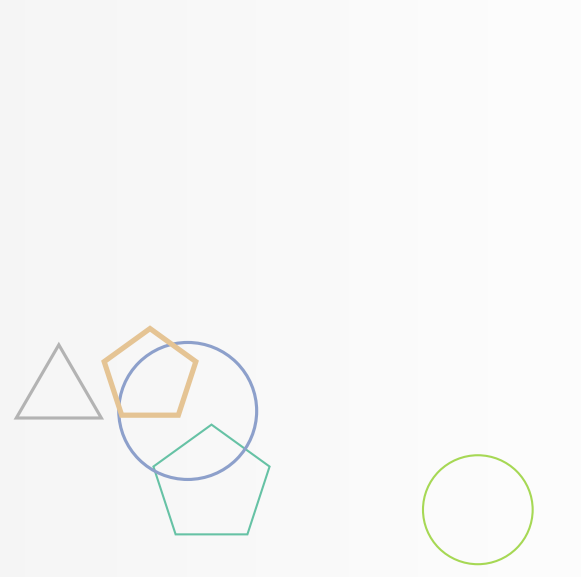[{"shape": "pentagon", "thickness": 1, "radius": 0.53, "center": [0.364, 0.159]}, {"shape": "circle", "thickness": 1.5, "radius": 0.59, "center": [0.323, 0.288]}, {"shape": "circle", "thickness": 1, "radius": 0.47, "center": [0.822, 0.116]}, {"shape": "pentagon", "thickness": 2.5, "radius": 0.41, "center": [0.258, 0.347]}, {"shape": "triangle", "thickness": 1.5, "radius": 0.42, "center": [0.101, 0.318]}]